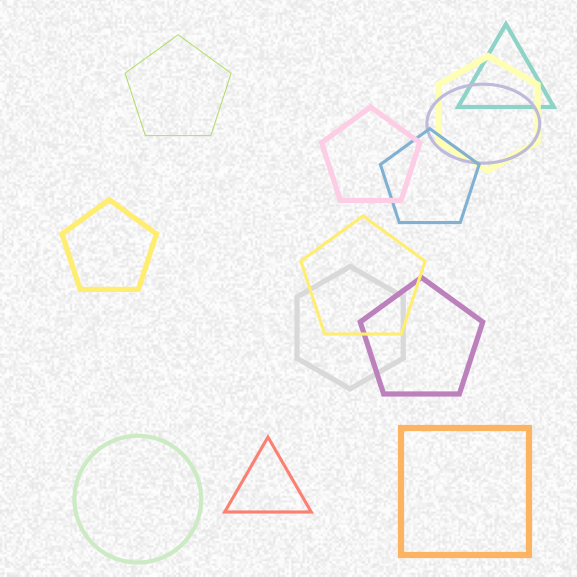[{"shape": "triangle", "thickness": 2, "radius": 0.48, "center": [0.876, 0.862]}, {"shape": "hexagon", "thickness": 3, "radius": 0.5, "center": [0.845, 0.803]}, {"shape": "oval", "thickness": 1.5, "radius": 0.49, "center": [0.837, 0.785]}, {"shape": "triangle", "thickness": 1.5, "radius": 0.43, "center": [0.464, 0.156]}, {"shape": "pentagon", "thickness": 1.5, "radius": 0.45, "center": [0.744, 0.686]}, {"shape": "square", "thickness": 3, "radius": 0.55, "center": [0.805, 0.148]}, {"shape": "pentagon", "thickness": 0.5, "radius": 0.48, "center": [0.308, 0.842]}, {"shape": "pentagon", "thickness": 2.5, "radius": 0.45, "center": [0.642, 0.724]}, {"shape": "hexagon", "thickness": 2.5, "radius": 0.53, "center": [0.606, 0.432]}, {"shape": "pentagon", "thickness": 2.5, "radius": 0.56, "center": [0.73, 0.407]}, {"shape": "circle", "thickness": 2, "radius": 0.55, "center": [0.239, 0.135]}, {"shape": "pentagon", "thickness": 2.5, "radius": 0.43, "center": [0.189, 0.568]}, {"shape": "pentagon", "thickness": 1.5, "radius": 0.57, "center": [0.629, 0.512]}]